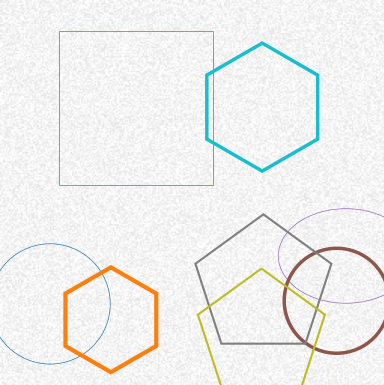[{"shape": "circle", "thickness": 0.5, "radius": 0.78, "center": [0.13, 0.211]}, {"shape": "hexagon", "thickness": 3, "radius": 0.68, "center": [0.288, 0.169]}, {"shape": "square", "thickness": 0.5, "radius": 1.0, "center": [0.354, 0.718]}, {"shape": "oval", "thickness": 0.5, "radius": 0.88, "center": [0.898, 0.335]}, {"shape": "circle", "thickness": 2.5, "radius": 0.68, "center": [0.875, 0.219]}, {"shape": "pentagon", "thickness": 1.5, "radius": 0.93, "center": [0.684, 0.258]}, {"shape": "pentagon", "thickness": 1.5, "radius": 0.87, "center": [0.679, 0.129]}, {"shape": "hexagon", "thickness": 2.5, "radius": 0.83, "center": [0.681, 0.722]}]